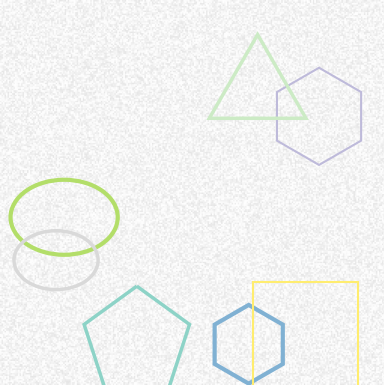[{"shape": "pentagon", "thickness": 2.5, "radius": 0.72, "center": [0.355, 0.113]}, {"shape": "hexagon", "thickness": 1.5, "radius": 0.63, "center": [0.829, 0.698]}, {"shape": "hexagon", "thickness": 3, "radius": 0.51, "center": [0.646, 0.106]}, {"shape": "oval", "thickness": 3, "radius": 0.7, "center": [0.167, 0.436]}, {"shape": "oval", "thickness": 2.5, "radius": 0.55, "center": [0.146, 0.324]}, {"shape": "triangle", "thickness": 2.5, "radius": 0.72, "center": [0.669, 0.765]}, {"shape": "square", "thickness": 1.5, "radius": 0.68, "center": [0.794, 0.132]}]